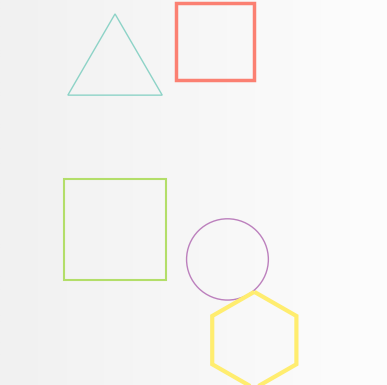[{"shape": "triangle", "thickness": 1, "radius": 0.7, "center": [0.297, 0.823]}, {"shape": "square", "thickness": 2.5, "radius": 0.5, "center": [0.554, 0.891]}, {"shape": "square", "thickness": 1.5, "radius": 0.66, "center": [0.297, 0.403]}, {"shape": "circle", "thickness": 1, "radius": 0.53, "center": [0.587, 0.326]}, {"shape": "hexagon", "thickness": 3, "radius": 0.63, "center": [0.656, 0.117]}]